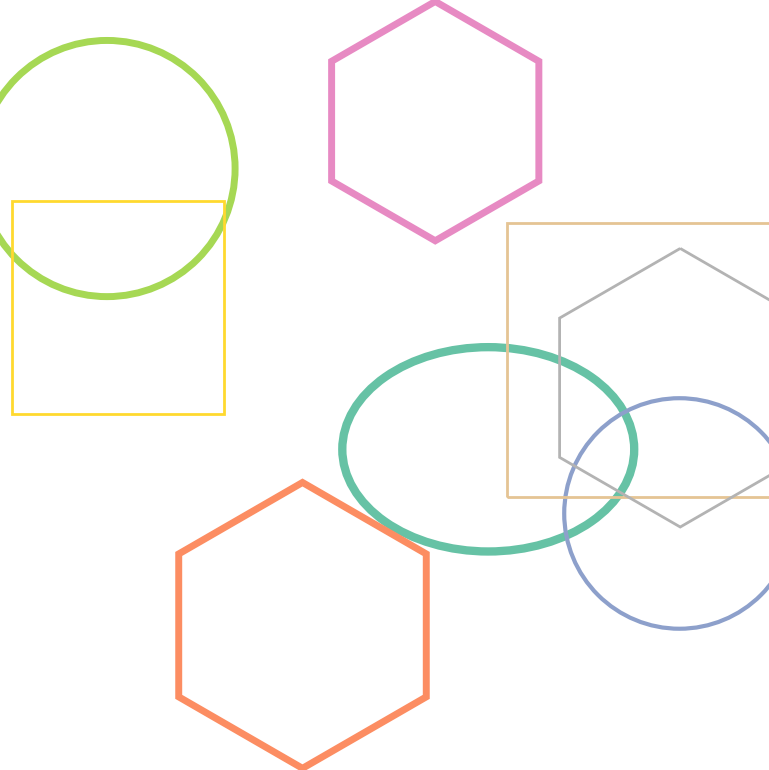[{"shape": "oval", "thickness": 3, "radius": 0.95, "center": [0.634, 0.416]}, {"shape": "hexagon", "thickness": 2.5, "radius": 0.93, "center": [0.393, 0.188]}, {"shape": "circle", "thickness": 1.5, "radius": 0.75, "center": [0.882, 0.333]}, {"shape": "hexagon", "thickness": 2.5, "radius": 0.78, "center": [0.565, 0.843]}, {"shape": "circle", "thickness": 2.5, "radius": 0.83, "center": [0.139, 0.781]}, {"shape": "square", "thickness": 1, "radius": 0.69, "center": [0.154, 0.6]}, {"shape": "square", "thickness": 1, "radius": 0.89, "center": [0.836, 0.532]}, {"shape": "hexagon", "thickness": 1, "radius": 0.9, "center": [0.883, 0.496]}]